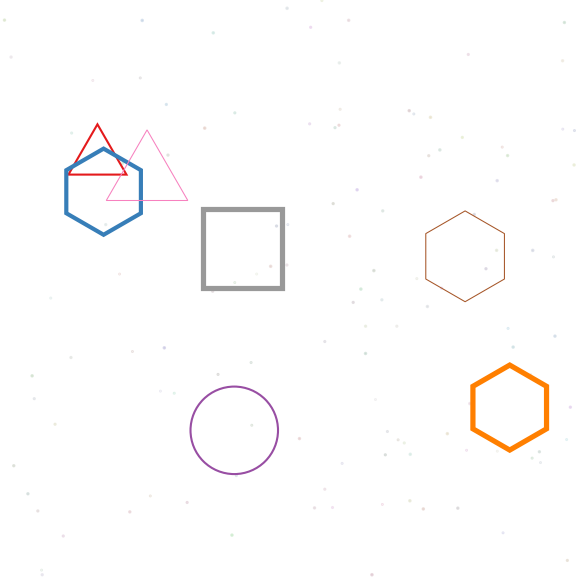[{"shape": "triangle", "thickness": 1, "radius": 0.29, "center": [0.169, 0.726]}, {"shape": "hexagon", "thickness": 2, "radius": 0.37, "center": [0.179, 0.667]}, {"shape": "circle", "thickness": 1, "radius": 0.38, "center": [0.406, 0.254]}, {"shape": "hexagon", "thickness": 2.5, "radius": 0.37, "center": [0.883, 0.293]}, {"shape": "hexagon", "thickness": 0.5, "radius": 0.39, "center": [0.805, 0.555]}, {"shape": "triangle", "thickness": 0.5, "radius": 0.41, "center": [0.255, 0.693]}, {"shape": "square", "thickness": 2.5, "radius": 0.34, "center": [0.42, 0.569]}]